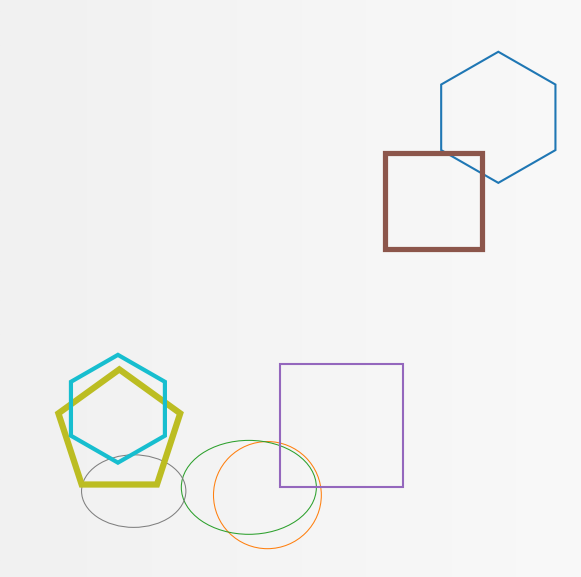[{"shape": "hexagon", "thickness": 1, "radius": 0.57, "center": [0.857, 0.796]}, {"shape": "circle", "thickness": 0.5, "radius": 0.46, "center": [0.46, 0.142]}, {"shape": "oval", "thickness": 0.5, "radius": 0.58, "center": [0.428, 0.155]}, {"shape": "square", "thickness": 1, "radius": 0.53, "center": [0.587, 0.263]}, {"shape": "square", "thickness": 2.5, "radius": 0.41, "center": [0.746, 0.651]}, {"shape": "oval", "thickness": 0.5, "radius": 0.45, "center": [0.23, 0.149]}, {"shape": "pentagon", "thickness": 3, "radius": 0.55, "center": [0.205, 0.249]}, {"shape": "hexagon", "thickness": 2, "radius": 0.47, "center": [0.203, 0.291]}]